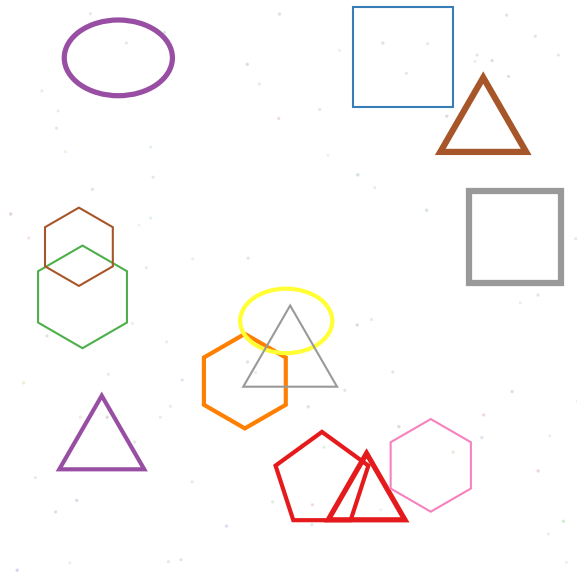[{"shape": "pentagon", "thickness": 2, "radius": 0.42, "center": [0.558, 0.167]}, {"shape": "triangle", "thickness": 2.5, "radius": 0.38, "center": [0.635, 0.137]}, {"shape": "square", "thickness": 1, "radius": 0.43, "center": [0.698, 0.9]}, {"shape": "hexagon", "thickness": 1, "radius": 0.44, "center": [0.143, 0.485]}, {"shape": "triangle", "thickness": 2, "radius": 0.42, "center": [0.176, 0.229]}, {"shape": "oval", "thickness": 2.5, "radius": 0.47, "center": [0.205, 0.899]}, {"shape": "hexagon", "thickness": 2, "radius": 0.41, "center": [0.424, 0.339]}, {"shape": "oval", "thickness": 2, "radius": 0.4, "center": [0.496, 0.443]}, {"shape": "hexagon", "thickness": 1, "radius": 0.34, "center": [0.137, 0.572]}, {"shape": "triangle", "thickness": 3, "radius": 0.43, "center": [0.837, 0.779]}, {"shape": "hexagon", "thickness": 1, "radius": 0.4, "center": [0.746, 0.193]}, {"shape": "triangle", "thickness": 1, "radius": 0.47, "center": [0.502, 0.376]}, {"shape": "square", "thickness": 3, "radius": 0.4, "center": [0.892, 0.589]}]